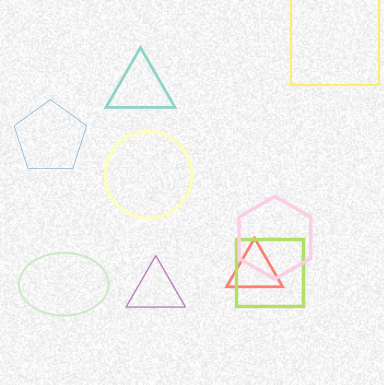[{"shape": "triangle", "thickness": 2, "radius": 0.52, "center": [0.365, 0.773]}, {"shape": "circle", "thickness": 2, "radius": 0.56, "center": [0.386, 0.546]}, {"shape": "triangle", "thickness": 2, "radius": 0.42, "center": [0.661, 0.297]}, {"shape": "pentagon", "thickness": 0.5, "radius": 0.5, "center": [0.131, 0.642]}, {"shape": "square", "thickness": 2.5, "radius": 0.44, "center": [0.699, 0.292]}, {"shape": "hexagon", "thickness": 2.5, "radius": 0.54, "center": [0.714, 0.383]}, {"shape": "triangle", "thickness": 1, "radius": 0.45, "center": [0.405, 0.247]}, {"shape": "oval", "thickness": 1.5, "radius": 0.58, "center": [0.166, 0.262]}, {"shape": "square", "thickness": 1.5, "radius": 0.57, "center": [0.87, 0.892]}]